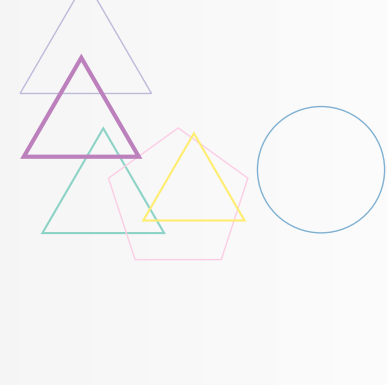[{"shape": "triangle", "thickness": 1.5, "radius": 0.91, "center": [0.266, 0.485]}, {"shape": "triangle", "thickness": 1, "radius": 0.98, "center": [0.221, 0.855]}, {"shape": "circle", "thickness": 1, "radius": 0.82, "center": [0.828, 0.559]}, {"shape": "pentagon", "thickness": 1, "radius": 0.95, "center": [0.46, 0.479]}, {"shape": "triangle", "thickness": 3, "radius": 0.86, "center": [0.21, 0.679]}, {"shape": "triangle", "thickness": 1.5, "radius": 0.75, "center": [0.5, 0.503]}]